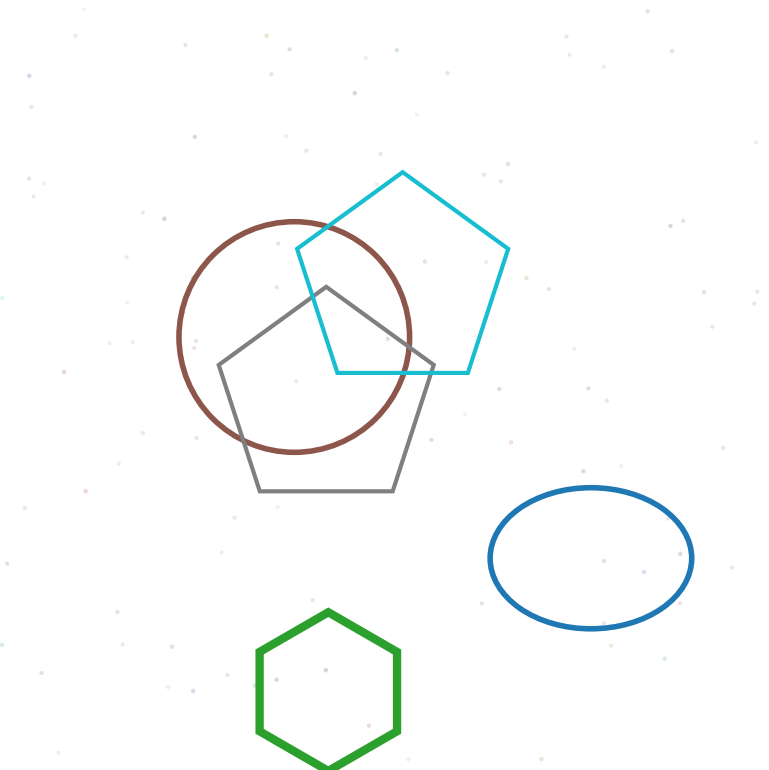[{"shape": "oval", "thickness": 2, "radius": 0.65, "center": [0.767, 0.275]}, {"shape": "hexagon", "thickness": 3, "radius": 0.52, "center": [0.426, 0.102]}, {"shape": "circle", "thickness": 2, "radius": 0.75, "center": [0.382, 0.562]}, {"shape": "pentagon", "thickness": 1.5, "radius": 0.73, "center": [0.424, 0.481]}, {"shape": "pentagon", "thickness": 1.5, "radius": 0.72, "center": [0.523, 0.632]}]